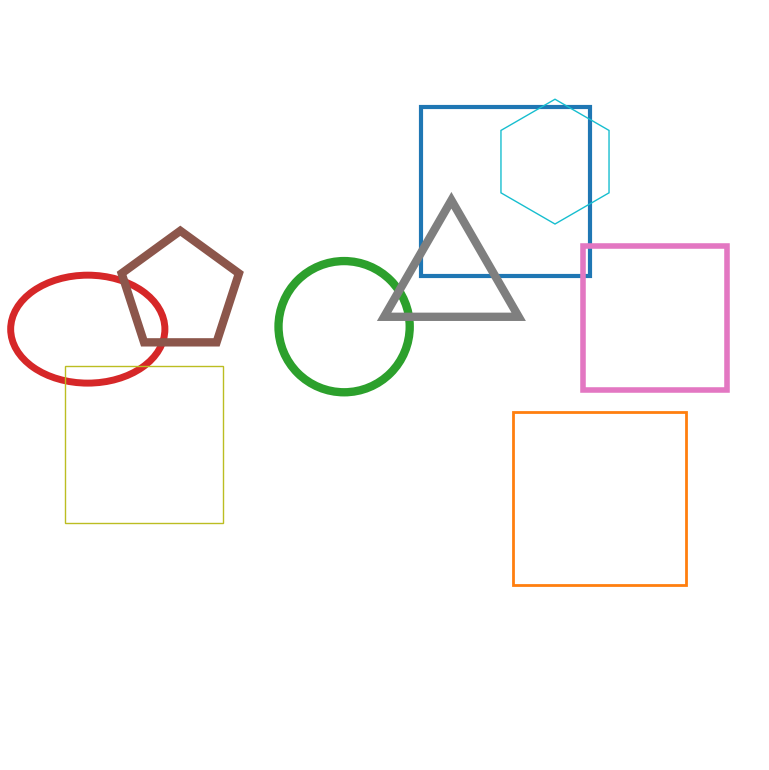[{"shape": "square", "thickness": 1.5, "radius": 0.55, "center": [0.657, 0.752]}, {"shape": "square", "thickness": 1, "radius": 0.56, "center": [0.779, 0.353]}, {"shape": "circle", "thickness": 3, "radius": 0.43, "center": [0.447, 0.576]}, {"shape": "oval", "thickness": 2.5, "radius": 0.5, "center": [0.114, 0.573]}, {"shape": "pentagon", "thickness": 3, "radius": 0.4, "center": [0.234, 0.62]}, {"shape": "square", "thickness": 2, "radius": 0.47, "center": [0.851, 0.587]}, {"shape": "triangle", "thickness": 3, "radius": 0.5, "center": [0.586, 0.639]}, {"shape": "square", "thickness": 0.5, "radius": 0.51, "center": [0.187, 0.423]}, {"shape": "hexagon", "thickness": 0.5, "radius": 0.41, "center": [0.721, 0.79]}]